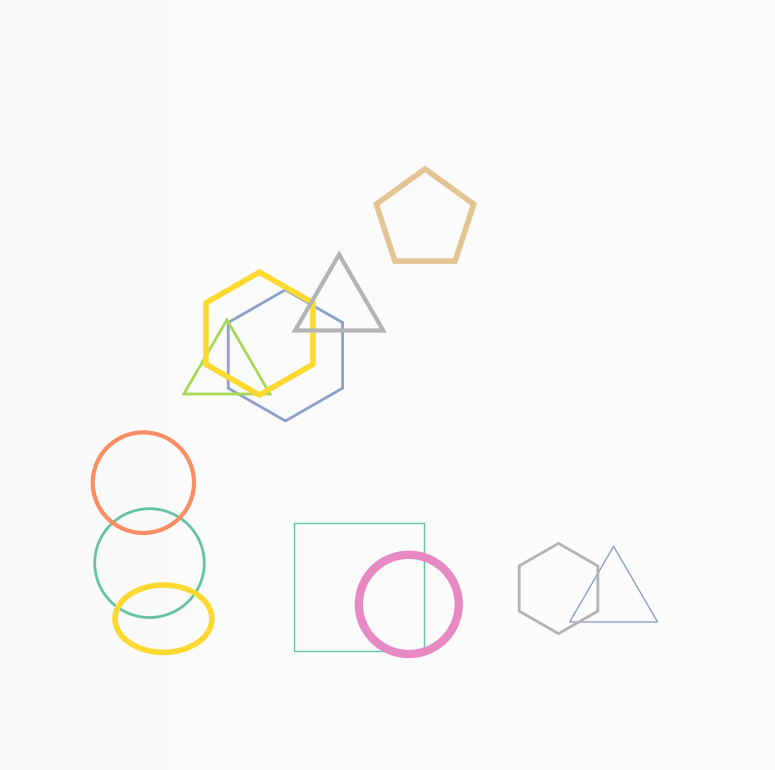[{"shape": "circle", "thickness": 1, "radius": 0.35, "center": [0.193, 0.269]}, {"shape": "square", "thickness": 0.5, "radius": 0.42, "center": [0.463, 0.238]}, {"shape": "circle", "thickness": 1.5, "radius": 0.33, "center": [0.185, 0.373]}, {"shape": "hexagon", "thickness": 1, "radius": 0.43, "center": [0.368, 0.538]}, {"shape": "triangle", "thickness": 0.5, "radius": 0.33, "center": [0.792, 0.225]}, {"shape": "circle", "thickness": 3, "radius": 0.32, "center": [0.528, 0.215]}, {"shape": "triangle", "thickness": 1, "radius": 0.32, "center": [0.293, 0.52]}, {"shape": "hexagon", "thickness": 2, "radius": 0.4, "center": [0.335, 0.567]}, {"shape": "oval", "thickness": 2, "radius": 0.31, "center": [0.211, 0.197]}, {"shape": "pentagon", "thickness": 2, "radius": 0.33, "center": [0.548, 0.714]}, {"shape": "hexagon", "thickness": 1, "radius": 0.29, "center": [0.721, 0.236]}, {"shape": "triangle", "thickness": 1.5, "radius": 0.33, "center": [0.438, 0.604]}]